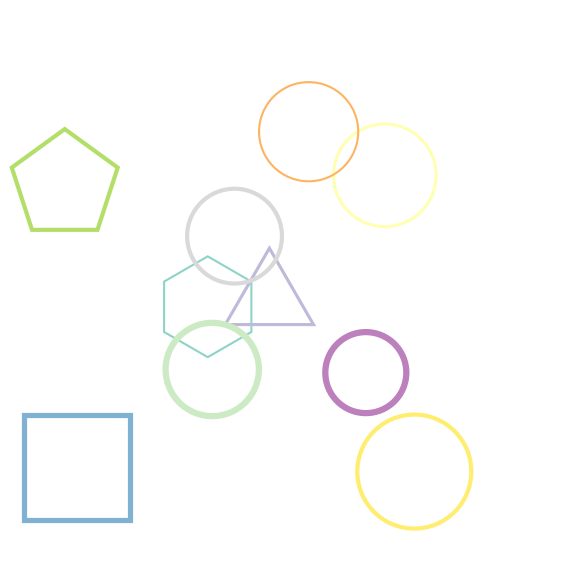[{"shape": "hexagon", "thickness": 1, "radius": 0.44, "center": [0.36, 0.468]}, {"shape": "circle", "thickness": 1.5, "radius": 0.44, "center": [0.666, 0.696]}, {"shape": "triangle", "thickness": 1.5, "radius": 0.44, "center": [0.466, 0.481]}, {"shape": "square", "thickness": 2.5, "radius": 0.46, "center": [0.134, 0.189]}, {"shape": "circle", "thickness": 1, "radius": 0.43, "center": [0.534, 0.771]}, {"shape": "pentagon", "thickness": 2, "radius": 0.48, "center": [0.112, 0.679]}, {"shape": "circle", "thickness": 2, "radius": 0.41, "center": [0.406, 0.59]}, {"shape": "circle", "thickness": 3, "radius": 0.35, "center": [0.633, 0.354]}, {"shape": "circle", "thickness": 3, "radius": 0.4, "center": [0.368, 0.359]}, {"shape": "circle", "thickness": 2, "radius": 0.49, "center": [0.717, 0.183]}]